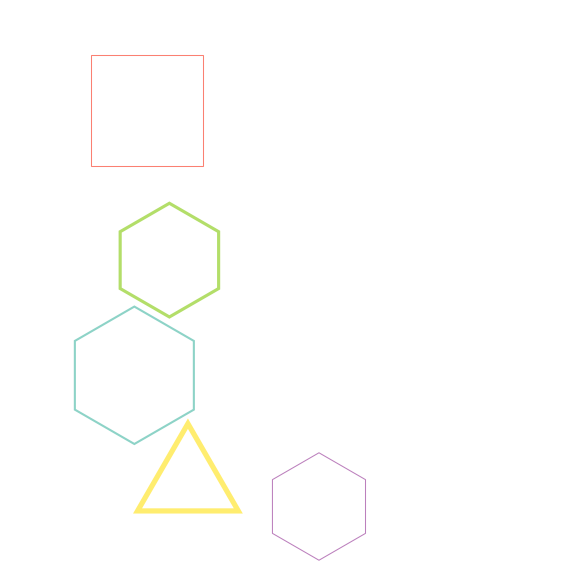[{"shape": "hexagon", "thickness": 1, "radius": 0.59, "center": [0.233, 0.349]}, {"shape": "square", "thickness": 0.5, "radius": 0.48, "center": [0.255, 0.808]}, {"shape": "hexagon", "thickness": 1.5, "radius": 0.49, "center": [0.293, 0.549]}, {"shape": "hexagon", "thickness": 0.5, "radius": 0.47, "center": [0.552, 0.122]}, {"shape": "triangle", "thickness": 2.5, "radius": 0.5, "center": [0.325, 0.165]}]